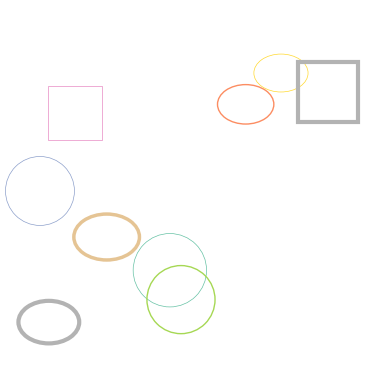[{"shape": "circle", "thickness": 0.5, "radius": 0.48, "center": [0.441, 0.298]}, {"shape": "oval", "thickness": 1, "radius": 0.37, "center": [0.638, 0.729]}, {"shape": "circle", "thickness": 0.5, "radius": 0.45, "center": [0.104, 0.504]}, {"shape": "square", "thickness": 0.5, "radius": 0.35, "center": [0.195, 0.705]}, {"shape": "circle", "thickness": 1, "radius": 0.44, "center": [0.47, 0.222]}, {"shape": "oval", "thickness": 0.5, "radius": 0.35, "center": [0.73, 0.81]}, {"shape": "oval", "thickness": 2.5, "radius": 0.43, "center": [0.277, 0.384]}, {"shape": "square", "thickness": 3, "radius": 0.39, "center": [0.853, 0.76]}, {"shape": "oval", "thickness": 3, "radius": 0.39, "center": [0.127, 0.163]}]